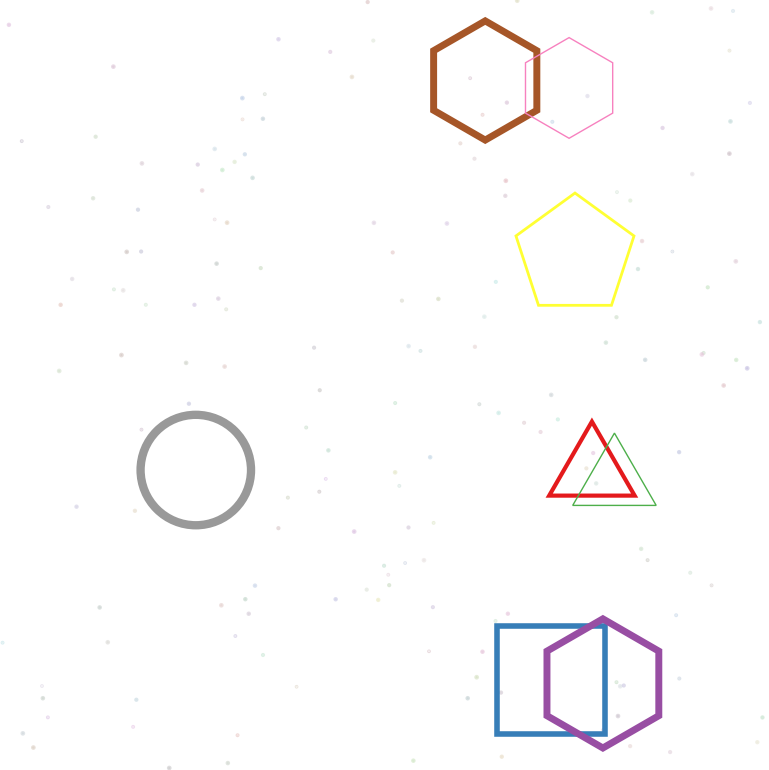[{"shape": "triangle", "thickness": 1.5, "radius": 0.32, "center": [0.769, 0.388]}, {"shape": "square", "thickness": 2, "radius": 0.35, "center": [0.716, 0.117]}, {"shape": "triangle", "thickness": 0.5, "radius": 0.31, "center": [0.798, 0.375]}, {"shape": "hexagon", "thickness": 2.5, "radius": 0.42, "center": [0.783, 0.112]}, {"shape": "pentagon", "thickness": 1, "radius": 0.4, "center": [0.747, 0.669]}, {"shape": "hexagon", "thickness": 2.5, "radius": 0.39, "center": [0.63, 0.895]}, {"shape": "hexagon", "thickness": 0.5, "radius": 0.33, "center": [0.739, 0.886]}, {"shape": "circle", "thickness": 3, "radius": 0.36, "center": [0.254, 0.39]}]